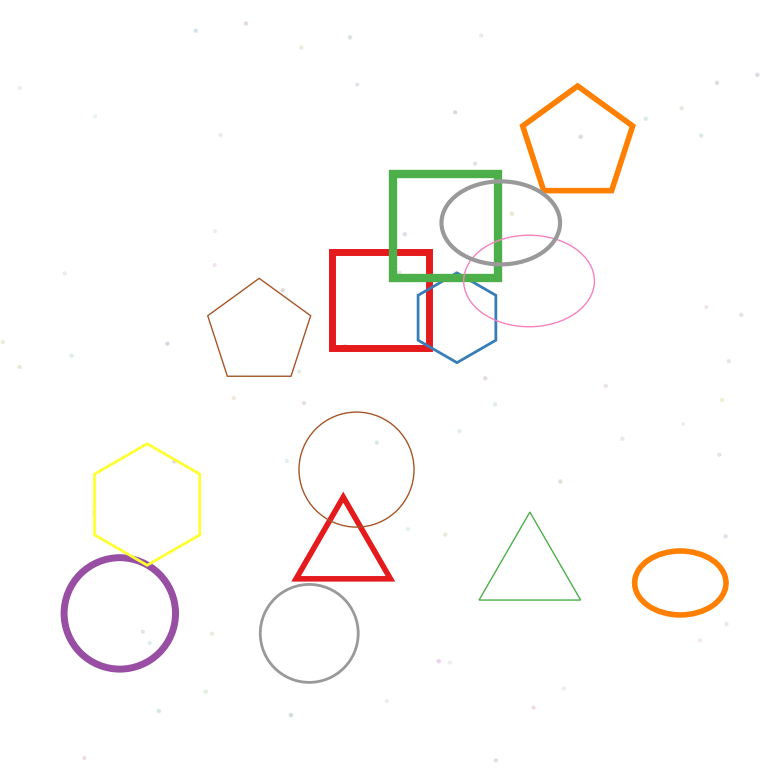[{"shape": "square", "thickness": 2.5, "radius": 0.31, "center": [0.494, 0.61]}, {"shape": "triangle", "thickness": 2, "radius": 0.35, "center": [0.446, 0.284]}, {"shape": "hexagon", "thickness": 1, "radius": 0.29, "center": [0.593, 0.587]}, {"shape": "square", "thickness": 3, "radius": 0.34, "center": [0.579, 0.706]}, {"shape": "triangle", "thickness": 0.5, "radius": 0.38, "center": [0.688, 0.259]}, {"shape": "circle", "thickness": 2.5, "radius": 0.36, "center": [0.156, 0.203]}, {"shape": "oval", "thickness": 2, "radius": 0.3, "center": [0.884, 0.243]}, {"shape": "pentagon", "thickness": 2, "radius": 0.38, "center": [0.75, 0.813]}, {"shape": "hexagon", "thickness": 1, "radius": 0.39, "center": [0.191, 0.345]}, {"shape": "circle", "thickness": 0.5, "radius": 0.37, "center": [0.463, 0.39]}, {"shape": "pentagon", "thickness": 0.5, "radius": 0.35, "center": [0.337, 0.568]}, {"shape": "oval", "thickness": 0.5, "radius": 0.42, "center": [0.687, 0.635]}, {"shape": "oval", "thickness": 1.5, "radius": 0.39, "center": [0.65, 0.711]}, {"shape": "circle", "thickness": 1, "radius": 0.32, "center": [0.402, 0.177]}]